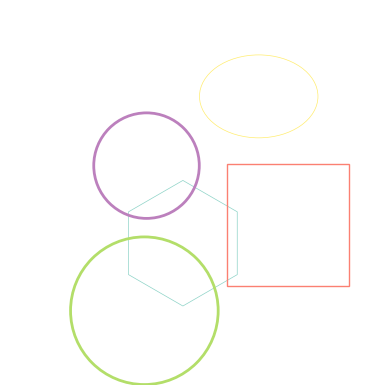[{"shape": "hexagon", "thickness": 0.5, "radius": 0.82, "center": [0.475, 0.368]}, {"shape": "square", "thickness": 1, "radius": 0.79, "center": [0.747, 0.416]}, {"shape": "circle", "thickness": 2, "radius": 0.96, "center": [0.375, 0.193]}, {"shape": "circle", "thickness": 2, "radius": 0.69, "center": [0.381, 0.57]}, {"shape": "oval", "thickness": 0.5, "radius": 0.77, "center": [0.672, 0.75]}]